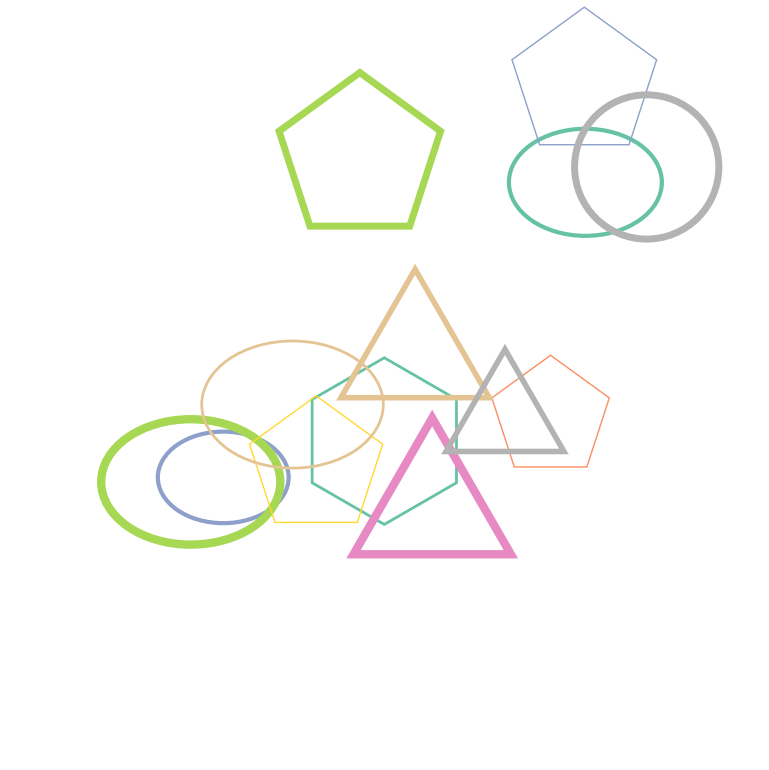[{"shape": "hexagon", "thickness": 1, "radius": 0.54, "center": [0.499, 0.427]}, {"shape": "oval", "thickness": 1.5, "radius": 0.5, "center": [0.76, 0.763]}, {"shape": "pentagon", "thickness": 0.5, "radius": 0.4, "center": [0.715, 0.458]}, {"shape": "pentagon", "thickness": 0.5, "radius": 0.49, "center": [0.759, 0.892]}, {"shape": "oval", "thickness": 1.5, "radius": 0.42, "center": [0.29, 0.38]}, {"shape": "triangle", "thickness": 3, "radius": 0.59, "center": [0.561, 0.339]}, {"shape": "pentagon", "thickness": 2.5, "radius": 0.55, "center": [0.467, 0.796]}, {"shape": "oval", "thickness": 3, "radius": 0.58, "center": [0.248, 0.374]}, {"shape": "pentagon", "thickness": 0.5, "radius": 0.45, "center": [0.411, 0.395]}, {"shape": "oval", "thickness": 1, "radius": 0.59, "center": [0.38, 0.475]}, {"shape": "triangle", "thickness": 2, "radius": 0.56, "center": [0.539, 0.539]}, {"shape": "circle", "thickness": 2.5, "radius": 0.47, "center": [0.84, 0.783]}, {"shape": "triangle", "thickness": 2, "radius": 0.44, "center": [0.656, 0.458]}]